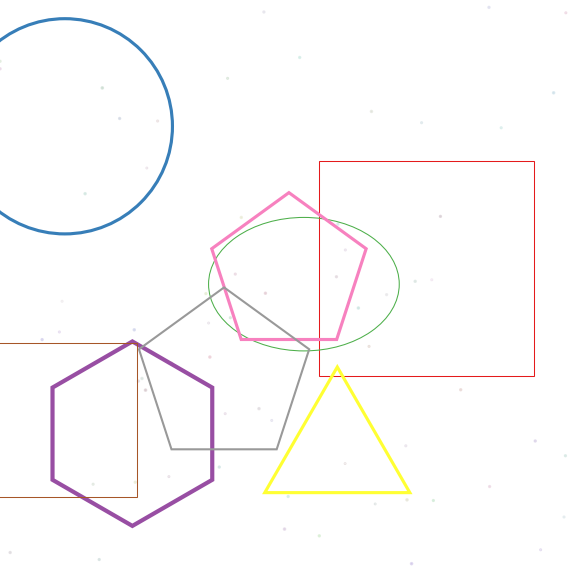[{"shape": "square", "thickness": 0.5, "radius": 0.93, "center": [0.738, 0.534]}, {"shape": "circle", "thickness": 1.5, "radius": 0.93, "center": [0.112, 0.78]}, {"shape": "oval", "thickness": 0.5, "radius": 0.83, "center": [0.526, 0.507]}, {"shape": "hexagon", "thickness": 2, "radius": 0.8, "center": [0.229, 0.248]}, {"shape": "triangle", "thickness": 1.5, "radius": 0.73, "center": [0.584, 0.219]}, {"shape": "square", "thickness": 0.5, "radius": 0.67, "center": [0.104, 0.271]}, {"shape": "pentagon", "thickness": 1.5, "radius": 0.7, "center": [0.5, 0.525]}, {"shape": "pentagon", "thickness": 1, "radius": 0.77, "center": [0.388, 0.346]}]